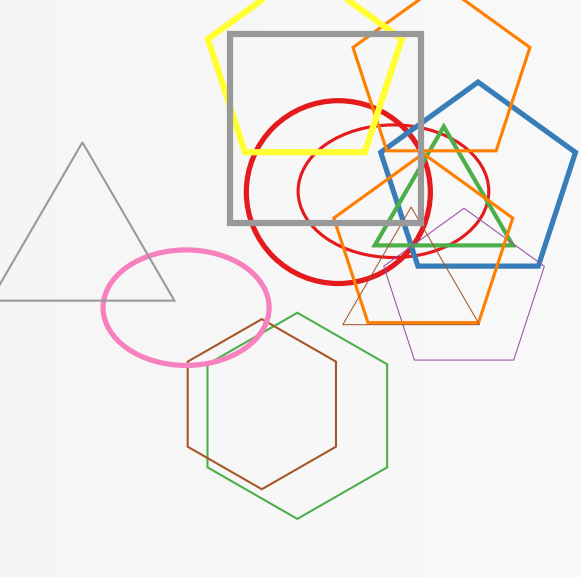[{"shape": "oval", "thickness": 1.5, "radius": 0.82, "center": [0.677, 0.668]}, {"shape": "circle", "thickness": 2.5, "radius": 0.79, "center": [0.582, 0.667]}, {"shape": "pentagon", "thickness": 2.5, "radius": 0.88, "center": [0.823, 0.681]}, {"shape": "triangle", "thickness": 2, "radius": 0.69, "center": [0.764, 0.643]}, {"shape": "hexagon", "thickness": 1, "radius": 0.89, "center": [0.512, 0.279]}, {"shape": "pentagon", "thickness": 0.5, "radius": 0.73, "center": [0.798, 0.493]}, {"shape": "pentagon", "thickness": 1.5, "radius": 0.81, "center": [0.728, 0.571]}, {"shape": "pentagon", "thickness": 1.5, "radius": 0.8, "center": [0.759, 0.867]}, {"shape": "pentagon", "thickness": 3, "radius": 0.88, "center": [0.524, 0.877]}, {"shape": "triangle", "thickness": 0.5, "radius": 0.68, "center": [0.707, 0.505]}, {"shape": "hexagon", "thickness": 1, "radius": 0.74, "center": [0.45, 0.299]}, {"shape": "oval", "thickness": 2.5, "radius": 0.71, "center": [0.32, 0.466]}, {"shape": "triangle", "thickness": 1, "radius": 0.91, "center": [0.142, 0.57]}, {"shape": "square", "thickness": 3, "radius": 0.82, "center": [0.559, 0.777]}]